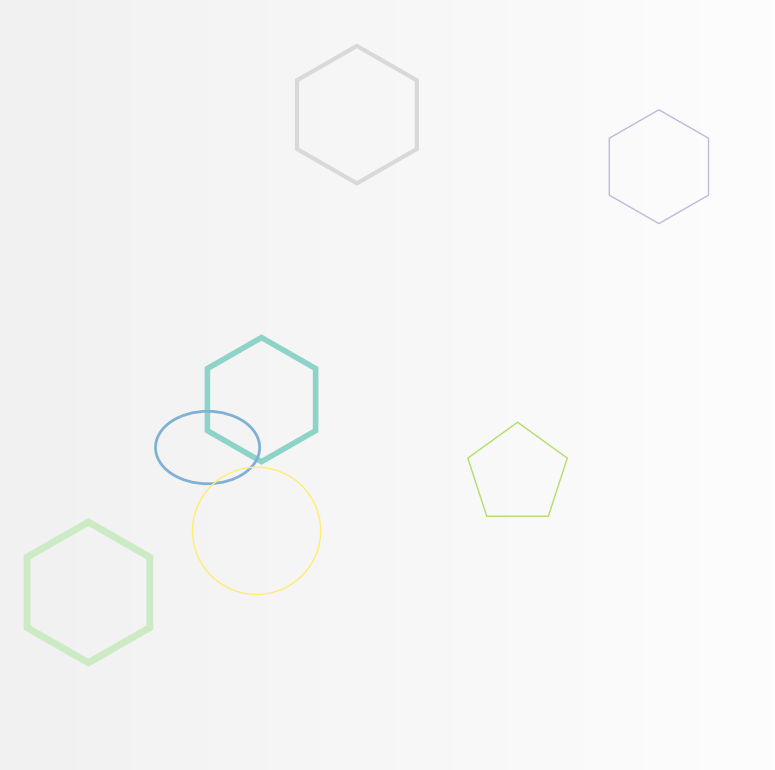[{"shape": "hexagon", "thickness": 2, "radius": 0.4, "center": [0.337, 0.481]}, {"shape": "hexagon", "thickness": 0.5, "radius": 0.37, "center": [0.85, 0.784]}, {"shape": "oval", "thickness": 1, "radius": 0.34, "center": [0.268, 0.419]}, {"shape": "pentagon", "thickness": 0.5, "radius": 0.34, "center": [0.668, 0.384]}, {"shape": "hexagon", "thickness": 1.5, "radius": 0.45, "center": [0.461, 0.851]}, {"shape": "hexagon", "thickness": 2.5, "radius": 0.46, "center": [0.114, 0.231]}, {"shape": "circle", "thickness": 0.5, "radius": 0.41, "center": [0.331, 0.311]}]